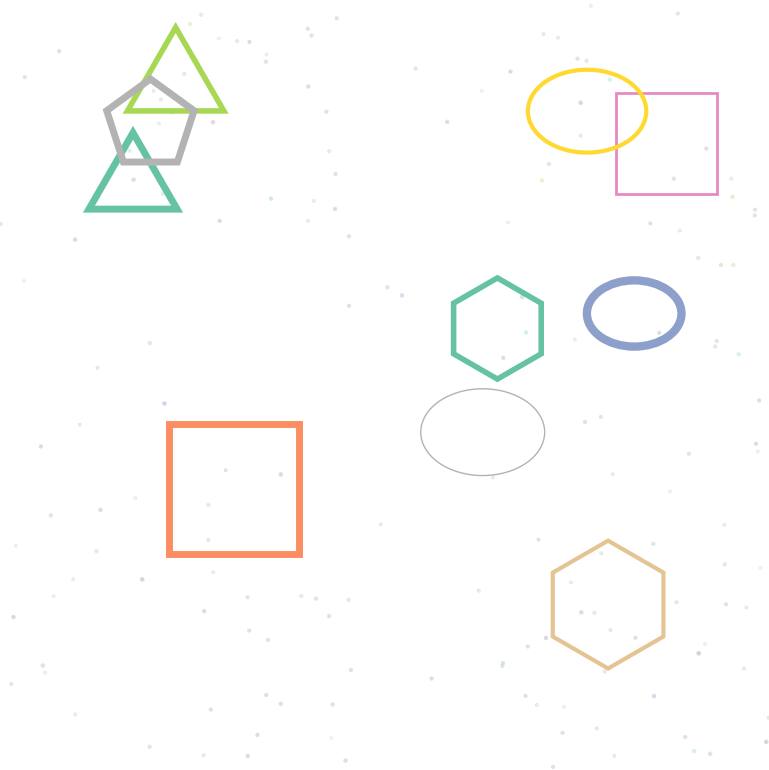[{"shape": "triangle", "thickness": 2.5, "radius": 0.33, "center": [0.173, 0.761]}, {"shape": "hexagon", "thickness": 2, "radius": 0.33, "center": [0.646, 0.573]}, {"shape": "square", "thickness": 2.5, "radius": 0.42, "center": [0.304, 0.365]}, {"shape": "oval", "thickness": 3, "radius": 0.31, "center": [0.824, 0.593]}, {"shape": "square", "thickness": 1, "radius": 0.33, "center": [0.865, 0.814]}, {"shape": "triangle", "thickness": 2, "radius": 0.36, "center": [0.228, 0.892]}, {"shape": "oval", "thickness": 1.5, "radius": 0.38, "center": [0.762, 0.856]}, {"shape": "hexagon", "thickness": 1.5, "radius": 0.41, "center": [0.79, 0.215]}, {"shape": "pentagon", "thickness": 2.5, "radius": 0.3, "center": [0.195, 0.838]}, {"shape": "oval", "thickness": 0.5, "radius": 0.4, "center": [0.627, 0.439]}]